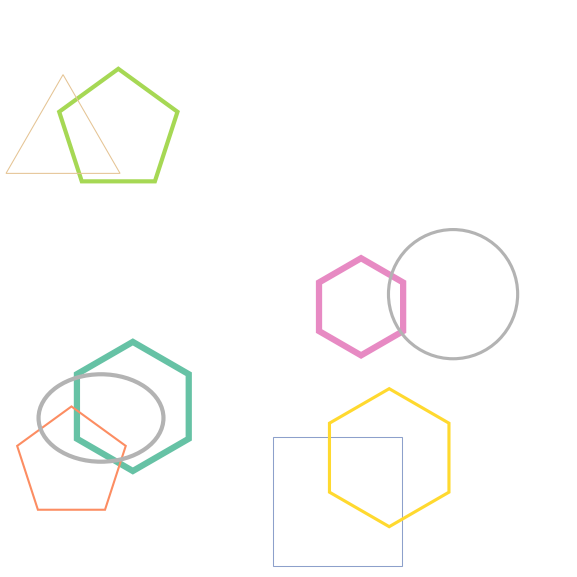[{"shape": "hexagon", "thickness": 3, "radius": 0.56, "center": [0.23, 0.295]}, {"shape": "pentagon", "thickness": 1, "radius": 0.49, "center": [0.124, 0.196]}, {"shape": "square", "thickness": 0.5, "radius": 0.56, "center": [0.585, 0.131]}, {"shape": "hexagon", "thickness": 3, "radius": 0.42, "center": [0.625, 0.468]}, {"shape": "pentagon", "thickness": 2, "radius": 0.54, "center": [0.205, 0.772]}, {"shape": "hexagon", "thickness": 1.5, "radius": 0.6, "center": [0.674, 0.207]}, {"shape": "triangle", "thickness": 0.5, "radius": 0.57, "center": [0.109, 0.756]}, {"shape": "circle", "thickness": 1.5, "radius": 0.56, "center": [0.785, 0.49]}, {"shape": "oval", "thickness": 2, "radius": 0.54, "center": [0.175, 0.275]}]